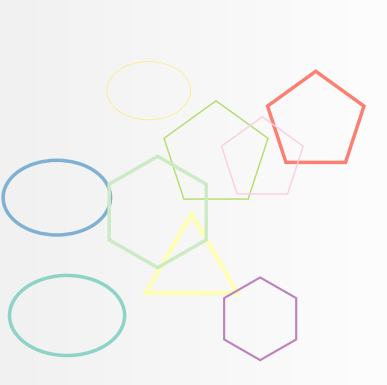[{"shape": "oval", "thickness": 2.5, "radius": 0.74, "center": [0.173, 0.181]}, {"shape": "triangle", "thickness": 3, "radius": 0.68, "center": [0.494, 0.307]}, {"shape": "pentagon", "thickness": 2.5, "radius": 0.65, "center": [0.815, 0.684]}, {"shape": "oval", "thickness": 2.5, "radius": 0.69, "center": [0.147, 0.487]}, {"shape": "pentagon", "thickness": 1, "radius": 0.71, "center": [0.557, 0.597]}, {"shape": "pentagon", "thickness": 1, "radius": 0.55, "center": [0.677, 0.586]}, {"shape": "hexagon", "thickness": 1.5, "radius": 0.54, "center": [0.671, 0.172]}, {"shape": "hexagon", "thickness": 2.5, "radius": 0.72, "center": [0.407, 0.449]}, {"shape": "oval", "thickness": 0.5, "radius": 0.54, "center": [0.384, 0.764]}]